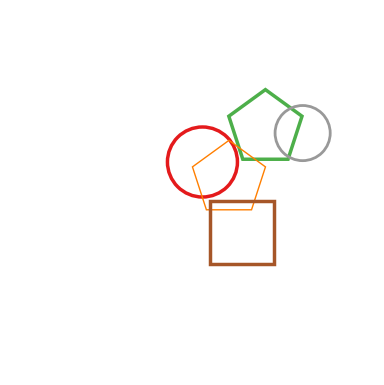[{"shape": "circle", "thickness": 2.5, "radius": 0.45, "center": [0.526, 0.579]}, {"shape": "pentagon", "thickness": 2.5, "radius": 0.5, "center": [0.689, 0.667]}, {"shape": "pentagon", "thickness": 1, "radius": 0.5, "center": [0.595, 0.536]}, {"shape": "square", "thickness": 2.5, "radius": 0.41, "center": [0.629, 0.396]}, {"shape": "circle", "thickness": 2, "radius": 0.36, "center": [0.786, 0.654]}]